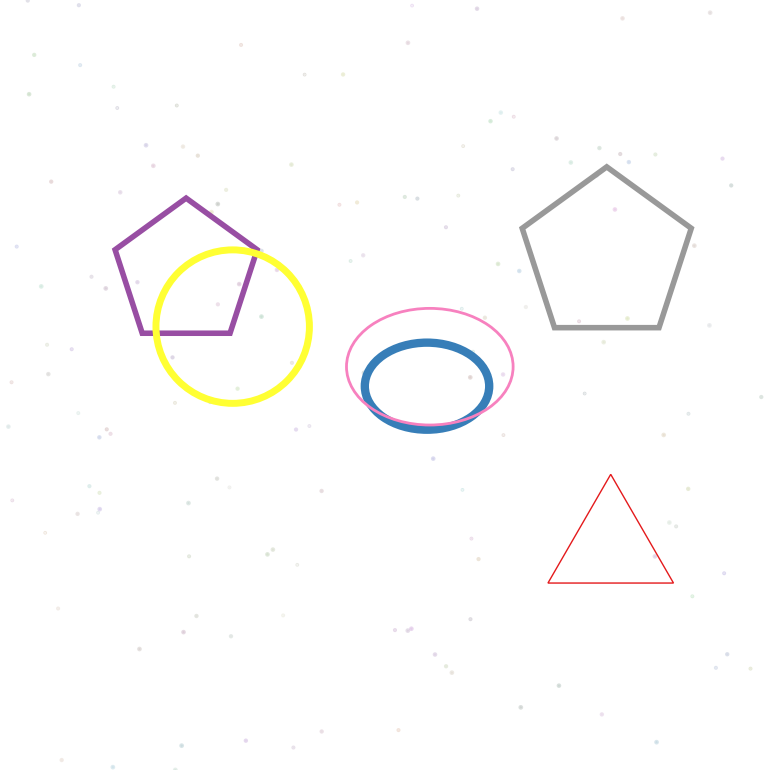[{"shape": "triangle", "thickness": 0.5, "radius": 0.47, "center": [0.793, 0.29]}, {"shape": "oval", "thickness": 3, "radius": 0.4, "center": [0.555, 0.498]}, {"shape": "pentagon", "thickness": 2, "radius": 0.49, "center": [0.242, 0.646]}, {"shape": "circle", "thickness": 2.5, "radius": 0.5, "center": [0.302, 0.576]}, {"shape": "oval", "thickness": 1, "radius": 0.54, "center": [0.558, 0.524]}, {"shape": "pentagon", "thickness": 2, "radius": 0.58, "center": [0.788, 0.668]}]